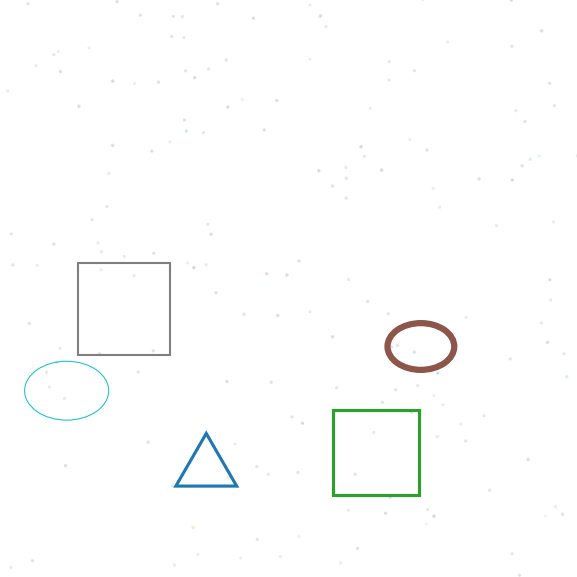[{"shape": "triangle", "thickness": 1.5, "radius": 0.3, "center": [0.357, 0.188]}, {"shape": "square", "thickness": 1.5, "radius": 0.37, "center": [0.651, 0.216]}, {"shape": "oval", "thickness": 3, "radius": 0.29, "center": [0.729, 0.399]}, {"shape": "square", "thickness": 1, "radius": 0.4, "center": [0.214, 0.464]}, {"shape": "oval", "thickness": 0.5, "radius": 0.36, "center": [0.115, 0.323]}]